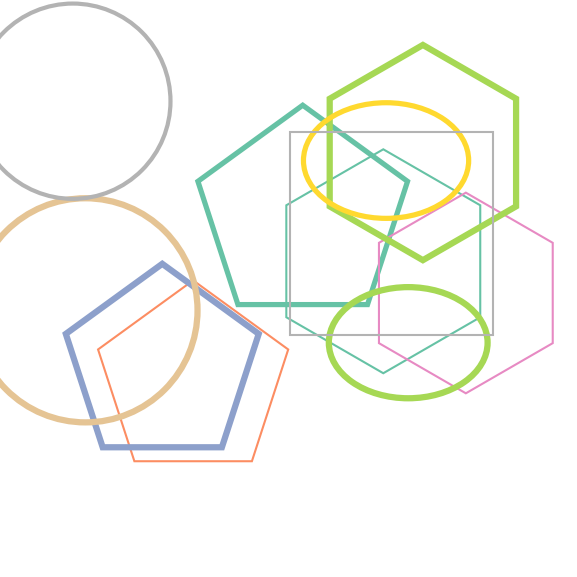[{"shape": "pentagon", "thickness": 2.5, "radius": 0.95, "center": [0.524, 0.626]}, {"shape": "hexagon", "thickness": 1, "radius": 0.97, "center": [0.664, 0.547]}, {"shape": "pentagon", "thickness": 1, "radius": 0.87, "center": [0.334, 0.341]}, {"shape": "pentagon", "thickness": 3, "radius": 0.88, "center": [0.281, 0.367]}, {"shape": "hexagon", "thickness": 1, "radius": 0.87, "center": [0.807, 0.492]}, {"shape": "oval", "thickness": 3, "radius": 0.69, "center": [0.707, 0.406]}, {"shape": "hexagon", "thickness": 3, "radius": 0.93, "center": [0.732, 0.735]}, {"shape": "oval", "thickness": 2.5, "radius": 0.72, "center": [0.669, 0.721]}, {"shape": "circle", "thickness": 3, "radius": 0.97, "center": [0.148, 0.462]}, {"shape": "circle", "thickness": 2, "radius": 0.85, "center": [0.126, 0.824]}, {"shape": "square", "thickness": 1, "radius": 0.88, "center": [0.677, 0.595]}]